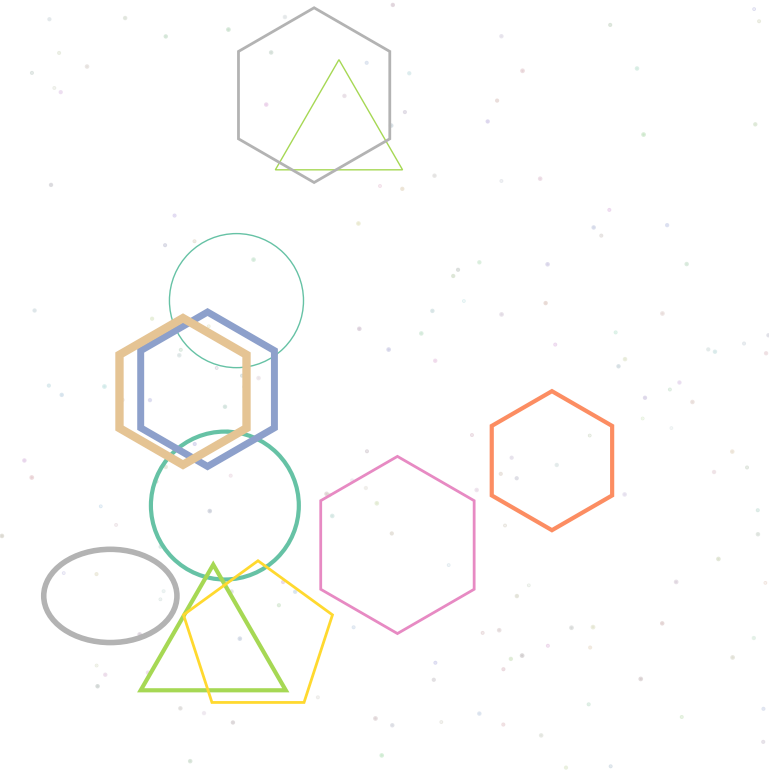[{"shape": "circle", "thickness": 0.5, "radius": 0.44, "center": [0.307, 0.61]}, {"shape": "circle", "thickness": 1.5, "radius": 0.48, "center": [0.292, 0.343]}, {"shape": "hexagon", "thickness": 1.5, "radius": 0.45, "center": [0.717, 0.402]}, {"shape": "hexagon", "thickness": 2.5, "radius": 0.5, "center": [0.27, 0.494]}, {"shape": "hexagon", "thickness": 1, "radius": 0.58, "center": [0.516, 0.292]}, {"shape": "triangle", "thickness": 0.5, "radius": 0.48, "center": [0.44, 0.827]}, {"shape": "triangle", "thickness": 1.5, "radius": 0.54, "center": [0.277, 0.158]}, {"shape": "pentagon", "thickness": 1, "radius": 0.51, "center": [0.335, 0.17]}, {"shape": "hexagon", "thickness": 3, "radius": 0.48, "center": [0.238, 0.492]}, {"shape": "hexagon", "thickness": 1, "radius": 0.57, "center": [0.408, 0.876]}, {"shape": "oval", "thickness": 2, "radius": 0.43, "center": [0.143, 0.226]}]